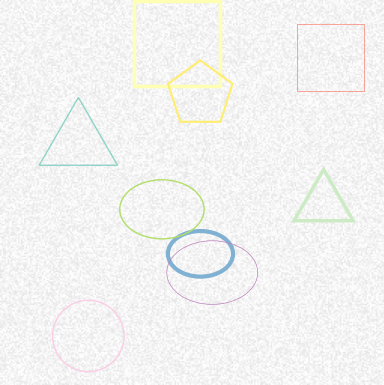[{"shape": "triangle", "thickness": 1, "radius": 0.59, "center": [0.204, 0.63]}, {"shape": "square", "thickness": 2.5, "radius": 0.56, "center": [0.46, 0.887]}, {"shape": "square", "thickness": 0.5, "radius": 0.44, "center": [0.859, 0.85]}, {"shape": "oval", "thickness": 3, "radius": 0.42, "center": [0.521, 0.341]}, {"shape": "oval", "thickness": 1, "radius": 0.55, "center": [0.421, 0.456]}, {"shape": "circle", "thickness": 1, "radius": 0.46, "center": [0.229, 0.127]}, {"shape": "oval", "thickness": 0.5, "radius": 0.59, "center": [0.551, 0.292]}, {"shape": "triangle", "thickness": 2.5, "radius": 0.44, "center": [0.841, 0.471]}, {"shape": "pentagon", "thickness": 1.5, "radius": 0.44, "center": [0.52, 0.755]}]